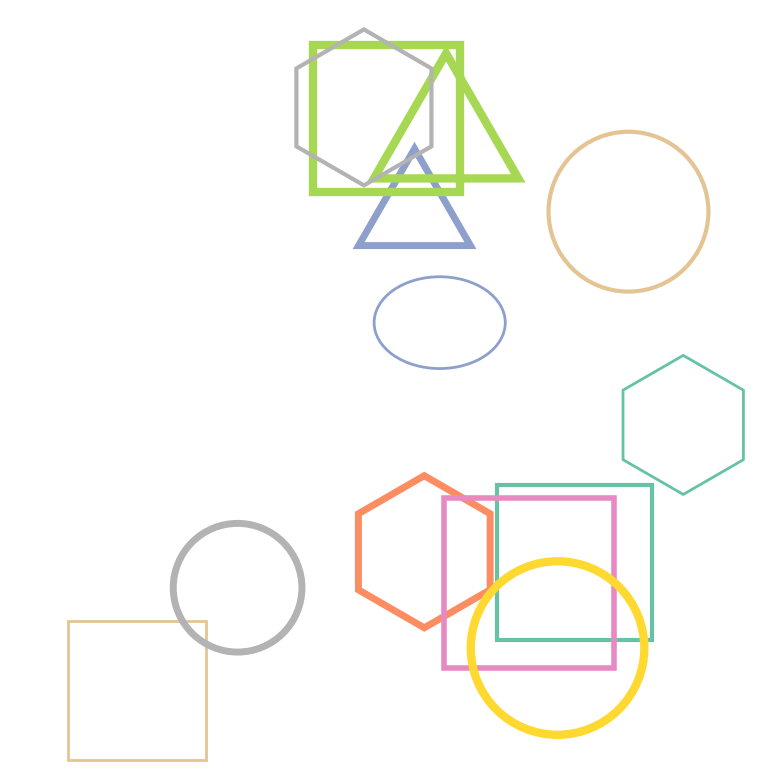[{"shape": "square", "thickness": 1.5, "radius": 0.5, "center": [0.746, 0.27]}, {"shape": "hexagon", "thickness": 1, "radius": 0.45, "center": [0.887, 0.448]}, {"shape": "hexagon", "thickness": 2.5, "radius": 0.49, "center": [0.551, 0.283]}, {"shape": "oval", "thickness": 1, "radius": 0.43, "center": [0.571, 0.581]}, {"shape": "triangle", "thickness": 2.5, "radius": 0.42, "center": [0.538, 0.723]}, {"shape": "square", "thickness": 2, "radius": 0.55, "center": [0.687, 0.243]}, {"shape": "square", "thickness": 3, "radius": 0.48, "center": [0.502, 0.846]}, {"shape": "triangle", "thickness": 3, "radius": 0.54, "center": [0.579, 0.822]}, {"shape": "circle", "thickness": 3, "radius": 0.56, "center": [0.724, 0.158]}, {"shape": "square", "thickness": 1, "radius": 0.45, "center": [0.178, 0.103]}, {"shape": "circle", "thickness": 1.5, "radius": 0.52, "center": [0.816, 0.725]}, {"shape": "circle", "thickness": 2.5, "radius": 0.42, "center": [0.309, 0.237]}, {"shape": "hexagon", "thickness": 1.5, "radius": 0.51, "center": [0.473, 0.861]}]